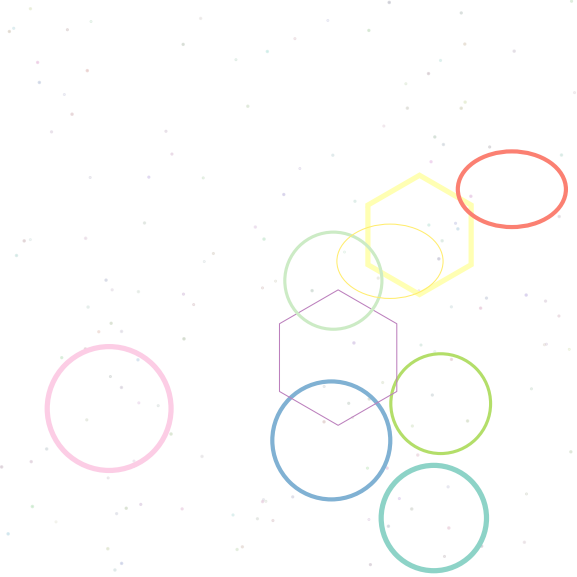[{"shape": "circle", "thickness": 2.5, "radius": 0.46, "center": [0.751, 0.102]}, {"shape": "hexagon", "thickness": 2.5, "radius": 0.52, "center": [0.726, 0.592]}, {"shape": "oval", "thickness": 2, "radius": 0.47, "center": [0.886, 0.671]}, {"shape": "circle", "thickness": 2, "radius": 0.51, "center": [0.574, 0.237]}, {"shape": "circle", "thickness": 1.5, "radius": 0.43, "center": [0.763, 0.3]}, {"shape": "circle", "thickness": 2.5, "radius": 0.54, "center": [0.189, 0.292]}, {"shape": "hexagon", "thickness": 0.5, "radius": 0.59, "center": [0.586, 0.38]}, {"shape": "circle", "thickness": 1.5, "radius": 0.42, "center": [0.577, 0.513]}, {"shape": "oval", "thickness": 0.5, "radius": 0.46, "center": [0.675, 0.547]}]